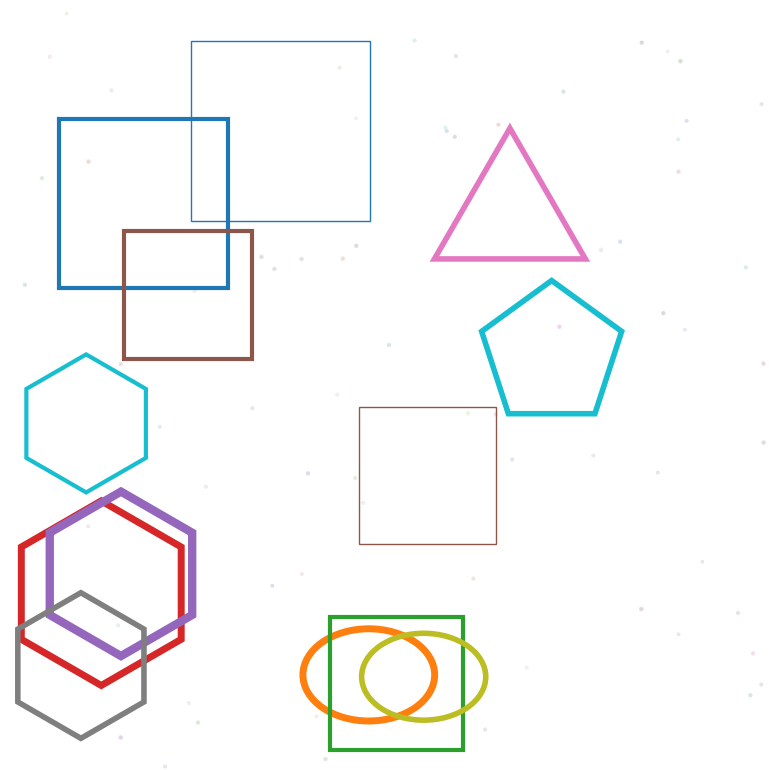[{"shape": "square", "thickness": 1.5, "radius": 0.55, "center": [0.186, 0.736]}, {"shape": "square", "thickness": 0.5, "radius": 0.58, "center": [0.364, 0.83]}, {"shape": "oval", "thickness": 2.5, "radius": 0.43, "center": [0.479, 0.124]}, {"shape": "square", "thickness": 1.5, "radius": 0.43, "center": [0.515, 0.113]}, {"shape": "hexagon", "thickness": 2.5, "radius": 0.6, "center": [0.132, 0.23]}, {"shape": "hexagon", "thickness": 3, "radius": 0.53, "center": [0.157, 0.255]}, {"shape": "square", "thickness": 0.5, "radius": 0.44, "center": [0.555, 0.383]}, {"shape": "square", "thickness": 1.5, "radius": 0.42, "center": [0.245, 0.617]}, {"shape": "triangle", "thickness": 2, "radius": 0.57, "center": [0.662, 0.72]}, {"shape": "hexagon", "thickness": 2, "radius": 0.47, "center": [0.105, 0.136]}, {"shape": "oval", "thickness": 2, "radius": 0.4, "center": [0.55, 0.121]}, {"shape": "pentagon", "thickness": 2, "radius": 0.48, "center": [0.716, 0.54]}, {"shape": "hexagon", "thickness": 1.5, "radius": 0.45, "center": [0.112, 0.45]}]